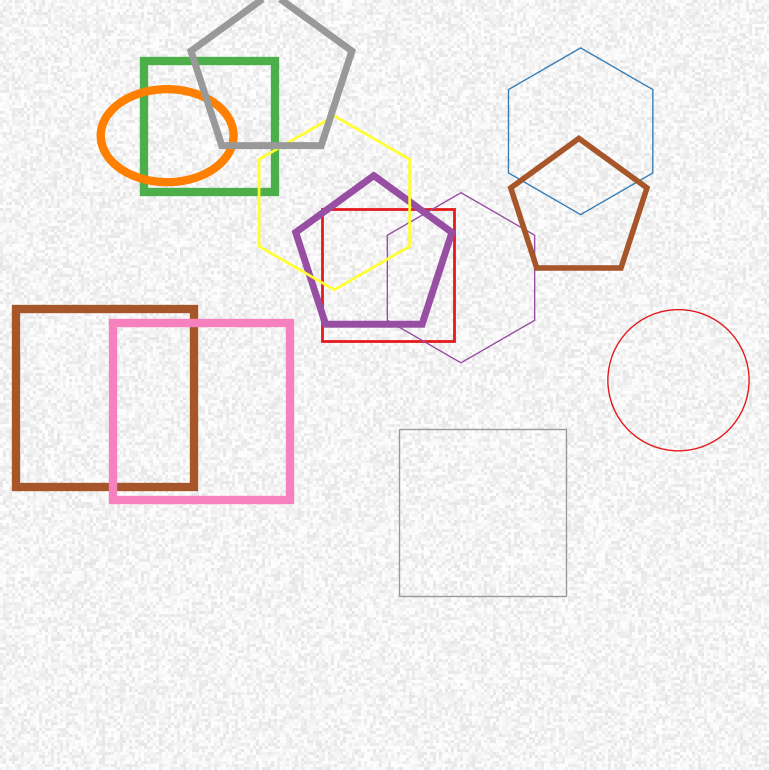[{"shape": "circle", "thickness": 0.5, "radius": 0.46, "center": [0.881, 0.506]}, {"shape": "square", "thickness": 1, "radius": 0.43, "center": [0.504, 0.643]}, {"shape": "hexagon", "thickness": 0.5, "radius": 0.54, "center": [0.754, 0.83]}, {"shape": "square", "thickness": 3, "radius": 0.43, "center": [0.272, 0.836]}, {"shape": "hexagon", "thickness": 0.5, "radius": 0.55, "center": [0.599, 0.639]}, {"shape": "pentagon", "thickness": 2.5, "radius": 0.53, "center": [0.485, 0.665]}, {"shape": "oval", "thickness": 3, "radius": 0.43, "center": [0.217, 0.824]}, {"shape": "hexagon", "thickness": 1, "radius": 0.56, "center": [0.434, 0.737]}, {"shape": "pentagon", "thickness": 2, "radius": 0.47, "center": [0.752, 0.727]}, {"shape": "square", "thickness": 3, "radius": 0.58, "center": [0.136, 0.483]}, {"shape": "square", "thickness": 3, "radius": 0.57, "center": [0.262, 0.465]}, {"shape": "pentagon", "thickness": 2.5, "radius": 0.55, "center": [0.353, 0.9]}, {"shape": "square", "thickness": 0.5, "radius": 0.54, "center": [0.626, 0.334]}]